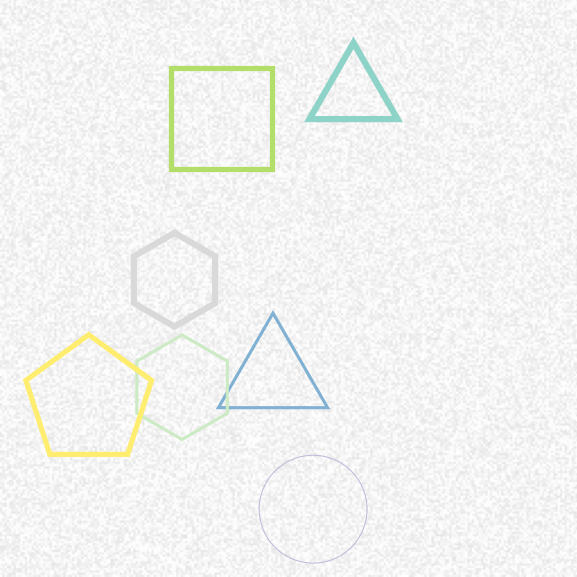[{"shape": "triangle", "thickness": 3, "radius": 0.44, "center": [0.612, 0.837]}, {"shape": "circle", "thickness": 0.5, "radius": 0.47, "center": [0.542, 0.117]}, {"shape": "triangle", "thickness": 1.5, "radius": 0.55, "center": [0.473, 0.348]}, {"shape": "square", "thickness": 2.5, "radius": 0.44, "center": [0.383, 0.794]}, {"shape": "hexagon", "thickness": 3, "radius": 0.41, "center": [0.302, 0.515]}, {"shape": "hexagon", "thickness": 1.5, "radius": 0.45, "center": [0.315, 0.329]}, {"shape": "pentagon", "thickness": 2.5, "radius": 0.57, "center": [0.154, 0.305]}]